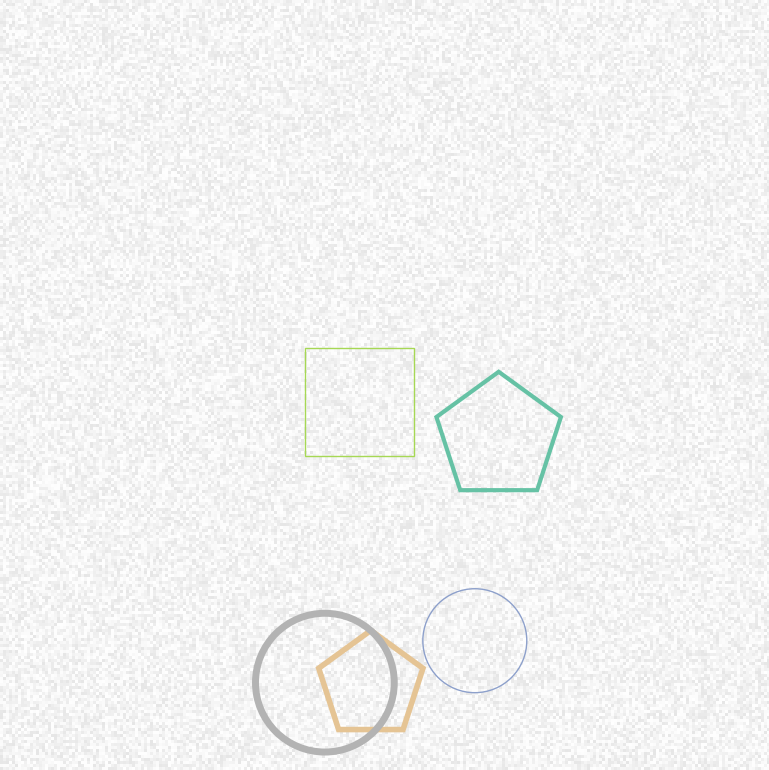[{"shape": "pentagon", "thickness": 1.5, "radius": 0.42, "center": [0.648, 0.432]}, {"shape": "circle", "thickness": 0.5, "radius": 0.34, "center": [0.617, 0.168]}, {"shape": "square", "thickness": 0.5, "radius": 0.35, "center": [0.467, 0.478]}, {"shape": "pentagon", "thickness": 2, "radius": 0.36, "center": [0.482, 0.11]}, {"shape": "circle", "thickness": 2.5, "radius": 0.45, "center": [0.422, 0.113]}]